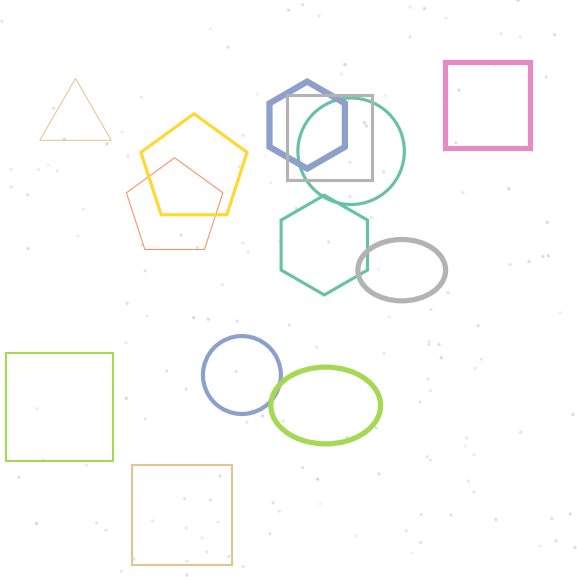[{"shape": "circle", "thickness": 1.5, "radius": 0.46, "center": [0.608, 0.737]}, {"shape": "hexagon", "thickness": 1.5, "radius": 0.43, "center": [0.562, 0.575]}, {"shape": "pentagon", "thickness": 0.5, "radius": 0.44, "center": [0.302, 0.638]}, {"shape": "hexagon", "thickness": 3, "radius": 0.38, "center": [0.532, 0.782]}, {"shape": "circle", "thickness": 2, "radius": 0.34, "center": [0.419, 0.35]}, {"shape": "square", "thickness": 2.5, "radius": 0.37, "center": [0.844, 0.817]}, {"shape": "square", "thickness": 1, "radius": 0.47, "center": [0.103, 0.294]}, {"shape": "oval", "thickness": 2.5, "radius": 0.48, "center": [0.564, 0.297]}, {"shape": "pentagon", "thickness": 1.5, "radius": 0.48, "center": [0.336, 0.705]}, {"shape": "triangle", "thickness": 0.5, "radius": 0.36, "center": [0.131, 0.792]}, {"shape": "square", "thickness": 1, "radius": 0.43, "center": [0.315, 0.107]}, {"shape": "oval", "thickness": 2.5, "radius": 0.38, "center": [0.696, 0.531]}, {"shape": "square", "thickness": 1.5, "radius": 0.37, "center": [0.57, 0.761]}]